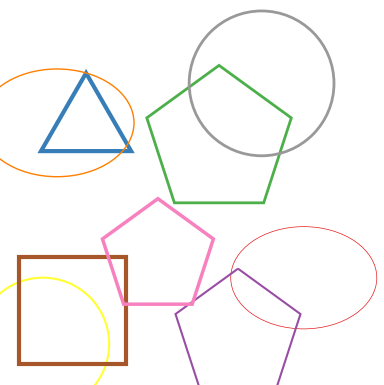[{"shape": "oval", "thickness": 0.5, "radius": 0.95, "center": [0.789, 0.279]}, {"shape": "triangle", "thickness": 3, "radius": 0.68, "center": [0.224, 0.675]}, {"shape": "pentagon", "thickness": 2, "radius": 0.99, "center": [0.569, 0.633]}, {"shape": "pentagon", "thickness": 1.5, "radius": 0.85, "center": [0.618, 0.132]}, {"shape": "oval", "thickness": 1, "radius": 1.0, "center": [0.148, 0.681]}, {"shape": "circle", "thickness": 1.5, "radius": 0.86, "center": [0.111, 0.107]}, {"shape": "square", "thickness": 3, "radius": 0.69, "center": [0.189, 0.193]}, {"shape": "pentagon", "thickness": 2.5, "radius": 0.76, "center": [0.41, 0.332]}, {"shape": "circle", "thickness": 2, "radius": 0.94, "center": [0.679, 0.783]}]